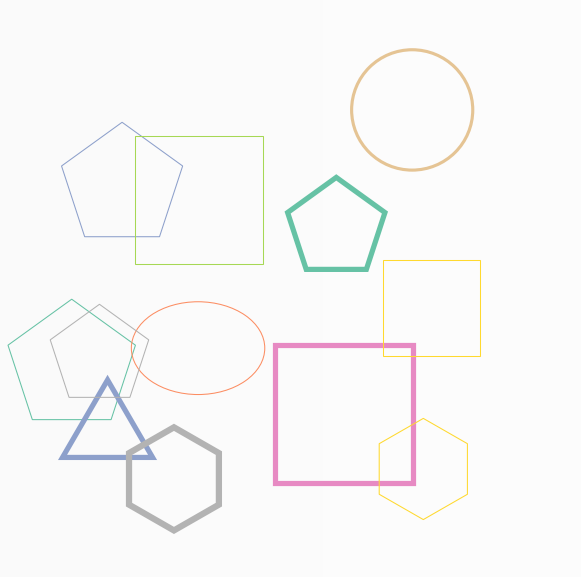[{"shape": "pentagon", "thickness": 2.5, "radius": 0.44, "center": [0.579, 0.604]}, {"shape": "pentagon", "thickness": 0.5, "radius": 0.58, "center": [0.123, 0.366]}, {"shape": "oval", "thickness": 0.5, "radius": 0.57, "center": [0.341, 0.396]}, {"shape": "pentagon", "thickness": 0.5, "radius": 0.55, "center": [0.21, 0.678]}, {"shape": "triangle", "thickness": 2.5, "radius": 0.45, "center": [0.185, 0.252]}, {"shape": "square", "thickness": 2.5, "radius": 0.6, "center": [0.591, 0.282]}, {"shape": "square", "thickness": 0.5, "radius": 0.55, "center": [0.343, 0.653]}, {"shape": "square", "thickness": 0.5, "radius": 0.42, "center": [0.742, 0.466]}, {"shape": "hexagon", "thickness": 0.5, "radius": 0.44, "center": [0.728, 0.187]}, {"shape": "circle", "thickness": 1.5, "radius": 0.52, "center": [0.709, 0.809]}, {"shape": "pentagon", "thickness": 0.5, "radius": 0.45, "center": [0.171, 0.383]}, {"shape": "hexagon", "thickness": 3, "radius": 0.45, "center": [0.299, 0.17]}]